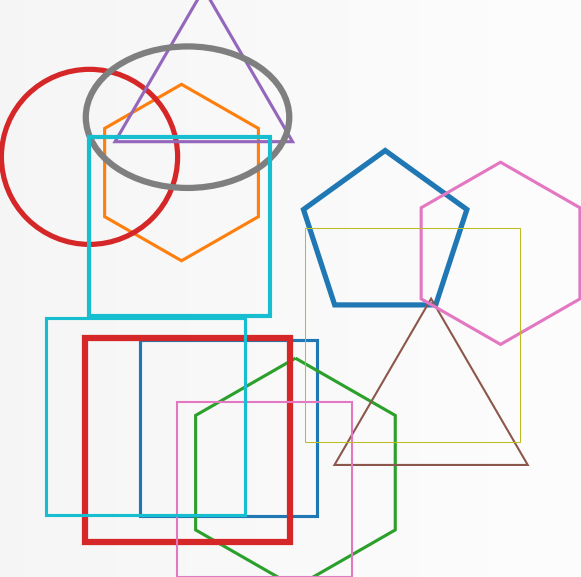[{"shape": "pentagon", "thickness": 2.5, "radius": 0.74, "center": [0.663, 0.591]}, {"shape": "square", "thickness": 1.5, "radius": 0.76, "center": [0.394, 0.258]}, {"shape": "hexagon", "thickness": 1.5, "radius": 0.76, "center": [0.312, 0.7]}, {"shape": "hexagon", "thickness": 1.5, "radius": 0.99, "center": [0.508, 0.181]}, {"shape": "square", "thickness": 3, "radius": 0.88, "center": [0.322, 0.237]}, {"shape": "circle", "thickness": 2.5, "radius": 0.76, "center": [0.154, 0.728]}, {"shape": "triangle", "thickness": 1.5, "radius": 0.88, "center": [0.351, 0.842]}, {"shape": "triangle", "thickness": 1, "radius": 0.96, "center": [0.742, 0.29]}, {"shape": "hexagon", "thickness": 1.5, "radius": 0.79, "center": [0.861, 0.561]}, {"shape": "square", "thickness": 1, "radius": 0.76, "center": [0.455, 0.152]}, {"shape": "oval", "thickness": 3, "radius": 0.88, "center": [0.323, 0.796]}, {"shape": "square", "thickness": 0.5, "radius": 0.92, "center": [0.71, 0.419]}, {"shape": "square", "thickness": 2, "radius": 0.78, "center": [0.309, 0.607]}, {"shape": "square", "thickness": 1.5, "radius": 0.85, "center": [0.25, 0.278]}]